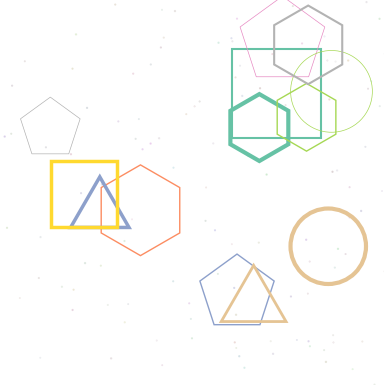[{"shape": "hexagon", "thickness": 3, "radius": 0.43, "center": [0.674, 0.669]}, {"shape": "square", "thickness": 1.5, "radius": 0.58, "center": [0.718, 0.757]}, {"shape": "hexagon", "thickness": 1, "radius": 0.59, "center": [0.365, 0.454]}, {"shape": "triangle", "thickness": 2.5, "radius": 0.44, "center": [0.259, 0.453]}, {"shape": "pentagon", "thickness": 1, "radius": 0.51, "center": [0.616, 0.239]}, {"shape": "pentagon", "thickness": 0.5, "radius": 0.58, "center": [0.734, 0.894]}, {"shape": "hexagon", "thickness": 1, "radius": 0.44, "center": [0.796, 0.695]}, {"shape": "circle", "thickness": 0.5, "radius": 0.53, "center": [0.861, 0.763]}, {"shape": "square", "thickness": 2.5, "radius": 0.43, "center": [0.218, 0.496]}, {"shape": "circle", "thickness": 3, "radius": 0.49, "center": [0.853, 0.36]}, {"shape": "triangle", "thickness": 2, "radius": 0.49, "center": [0.659, 0.213]}, {"shape": "pentagon", "thickness": 0.5, "radius": 0.41, "center": [0.131, 0.666]}, {"shape": "hexagon", "thickness": 1.5, "radius": 0.51, "center": [0.801, 0.884]}]